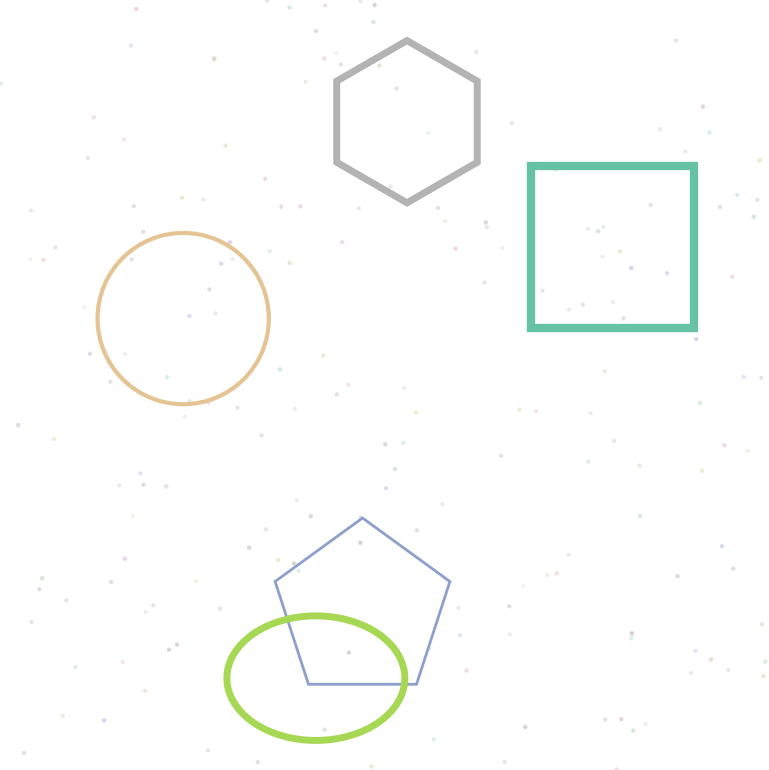[{"shape": "square", "thickness": 3, "radius": 0.53, "center": [0.795, 0.679]}, {"shape": "pentagon", "thickness": 1, "radius": 0.6, "center": [0.471, 0.208]}, {"shape": "oval", "thickness": 2.5, "radius": 0.58, "center": [0.41, 0.119]}, {"shape": "circle", "thickness": 1.5, "radius": 0.56, "center": [0.238, 0.586]}, {"shape": "hexagon", "thickness": 2.5, "radius": 0.53, "center": [0.529, 0.842]}]